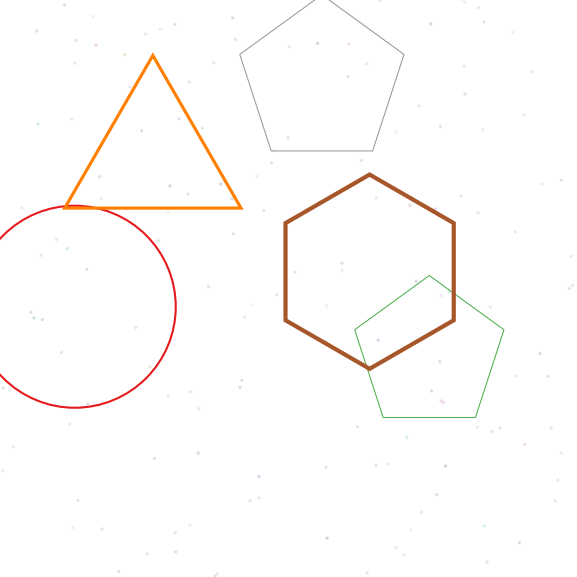[{"shape": "circle", "thickness": 1, "radius": 0.87, "center": [0.129, 0.468]}, {"shape": "pentagon", "thickness": 0.5, "radius": 0.68, "center": [0.743, 0.386]}, {"shape": "triangle", "thickness": 1.5, "radius": 0.88, "center": [0.265, 0.727]}, {"shape": "hexagon", "thickness": 2, "radius": 0.84, "center": [0.64, 0.529]}, {"shape": "pentagon", "thickness": 0.5, "radius": 0.75, "center": [0.557, 0.859]}]